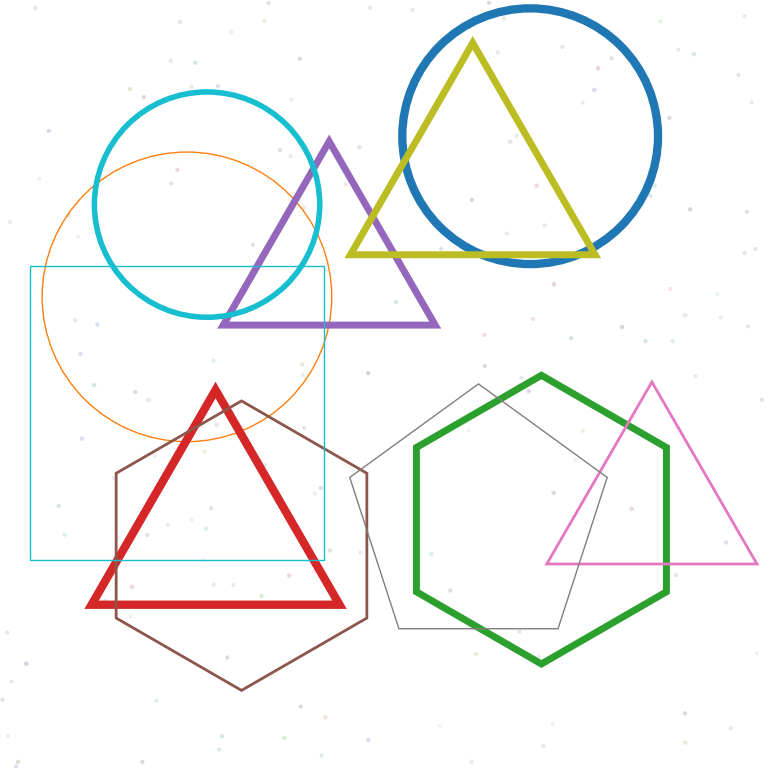[{"shape": "circle", "thickness": 3, "radius": 0.83, "center": [0.689, 0.823]}, {"shape": "circle", "thickness": 0.5, "radius": 0.94, "center": [0.243, 0.615]}, {"shape": "hexagon", "thickness": 2.5, "radius": 0.94, "center": [0.703, 0.325]}, {"shape": "triangle", "thickness": 3, "radius": 0.93, "center": [0.28, 0.308]}, {"shape": "triangle", "thickness": 2.5, "radius": 0.79, "center": [0.428, 0.657]}, {"shape": "hexagon", "thickness": 1, "radius": 0.94, "center": [0.314, 0.291]}, {"shape": "triangle", "thickness": 1, "radius": 0.79, "center": [0.847, 0.346]}, {"shape": "pentagon", "thickness": 0.5, "radius": 0.88, "center": [0.621, 0.326]}, {"shape": "triangle", "thickness": 2.5, "radius": 0.92, "center": [0.614, 0.761]}, {"shape": "circle", "thickness": 2, "radius": 0.73, "center": [0.269, 0.734]}, {"shape": "square", "thickness": 0.5, "radius": 0.96, "center": [0.23, 0.464]}]